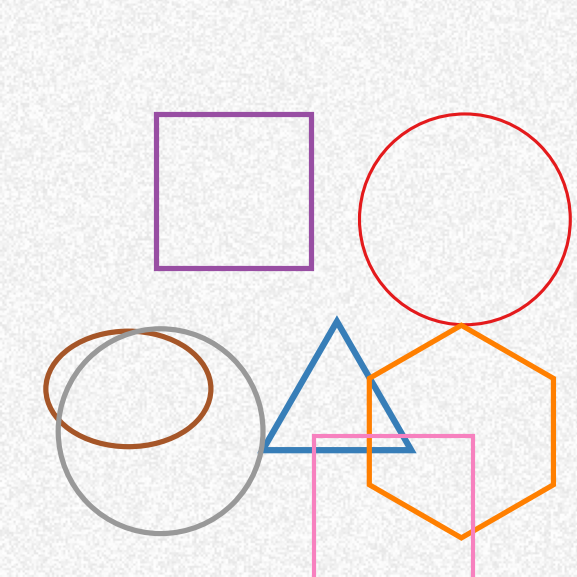[{"shape": "circle", "thickness": 1.5, "radius": 0.91, "center": [0.805, 0.619]}, {"shape": "triangle", "thickness": 3, "radius": 0.74, "center": [0.583, 0.294]}, {"shape": "square", "thickness": 2.5, "radius": 0.67, "center": [0.405, 0.668]}, {"shape": "hexagon", "thickness": 2.5, "radius": 0.92, "center": [0.799, 0.252]}, {"shape": "oval", "thickness": 2.5, "radius": 0.71, "center": [0.222, 0.326]}, {"shape": "square", "thickness": 2, "radius": 0.69, "center": [0.682, 0.106]}, {"shape": "circle", "thickness": 2.5, "radius": 0.89, "center": [0.278, 0.252]}]